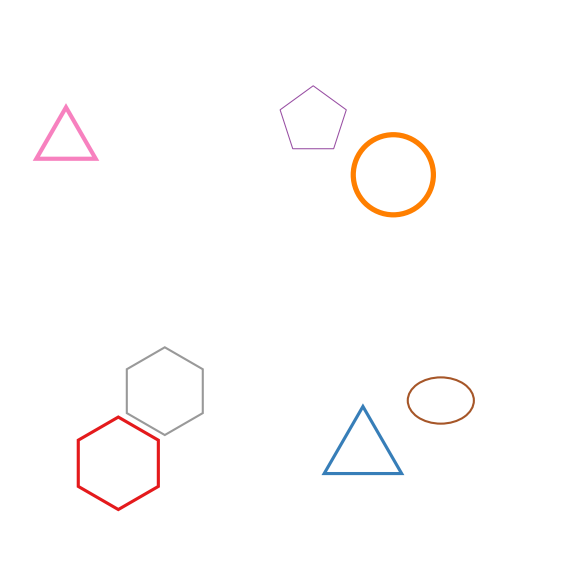[{"shape": "hexagon", "thickness": 1.5, "radius": 0.4, "center": [0.205, 0.197]}, {"shape": "triangle", "thickness": 1.5, "radius": 0.39, "center": [0.628, 0.218]}, {"shape": "pentagon", "thickness": 0.5, "radius": 0.3, "center": [0.542, 0.79]}, {"shape": "circle", "thickness": 2.5, "radius": 0.35, "center": [0.681, 0.696]}, {"shape": "oval", "thickness": 1, "radius": 0.29, "center": [0.763, 0.306]}, {"shape": "triangle", "thickness": 2, "radius": 0.3, "center": [0.114, 0.754]}, {"shape": "hexagon", "thickness": 1, "radius": 0.38, "center": [0.285, 0.322]}]